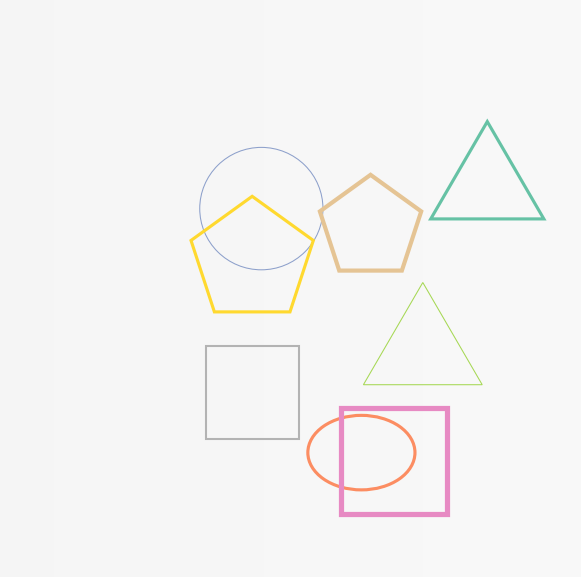[{"shape": "triangle", "thickness": 1.5, "radius": 0.56, "center": [0.838, 0.676]}, {"shape": "oval", "thickness": 1.5, "radius": 0.46, "center": [0.622, 0.215]}, {"shape": "circle", "thickness": 0.5, "radius": 0.53, "center": [0.45, 0.638]}, {"shape": "square", "thickness": 2.5, "radius": 0.46, "center": [0.678, 0.201]}, {"shape": "triangle", "thickness": 0.5, "radius": 0.59, "center": [0.727, 0.392]}, {"shape": "pentagon", "thickness": 1.5, "radius": 0.55, "center": [0.434, 0.549]}, {"shape": "pentagon", "thickness": 2, "radius": 0.46, "center": [0.638, 0.605]}, {"shape": "square", "thickness": 1, "radius": 0.4, "center": [0.434, 0.32]}]